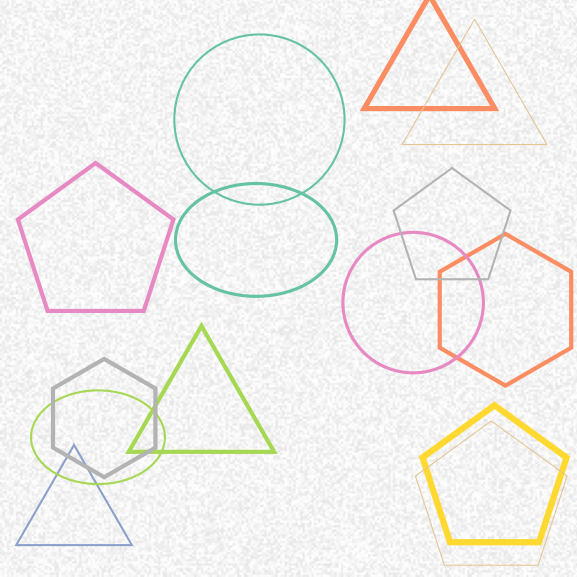[{"shape": "circle", "thickness": 1, "radius": 0.74, "center": [0.449, 0.792]}, {"shape": "oval", "thickness": 1.5, "radius": 0.7, "center": [0.443, 0.584]}, {"shape": "triangle", "thickness": 2.5, "radius": 0.65, "center": [0.744, 0.876]}, {"shape": "hexagon", "thickness": 2, "radius": 0.66, "center": [0.875, 0.463]}, {"shape": "triangle", "thickness": 1, "radius": 0.58, "center": [0.128, 0.113]}, {"shape": "pentagon", "thickness": 2, "radius": 0.71, "center": [0.166, 0.575]}, {"shape": "circle", "thickness": 1.5, "radius": 0.61, "center": [0.715, 0.475]}, {"shape": "oval", "thickness": 1, "radius": 0.58, "center": [0.17, 0.242]}, {"shape": "triangle", "thickness": 2, "radius": 0.73, "center": [0.349, 0.289]}, {"shape": "pentagon", "thickness": 3, "radius": 0.66, "center": [0.856, 0.166]}, {"shape": "triangle", "thickness": 0.5, "radius": 0.72, "center": [0.822, 0.821]}, {"shape": "pentagon", "thickness": 0.5, "radius": 0.69, "center": [0.851, 0.132]}, {"shape": "pentagon", "thickness": 1, "radius": 0.53, "center": [0.783, 0.602]}, {"shape": "hexagon", "thickness": 2, "radius": 0.51, "center": [0.18, 0.275]}]